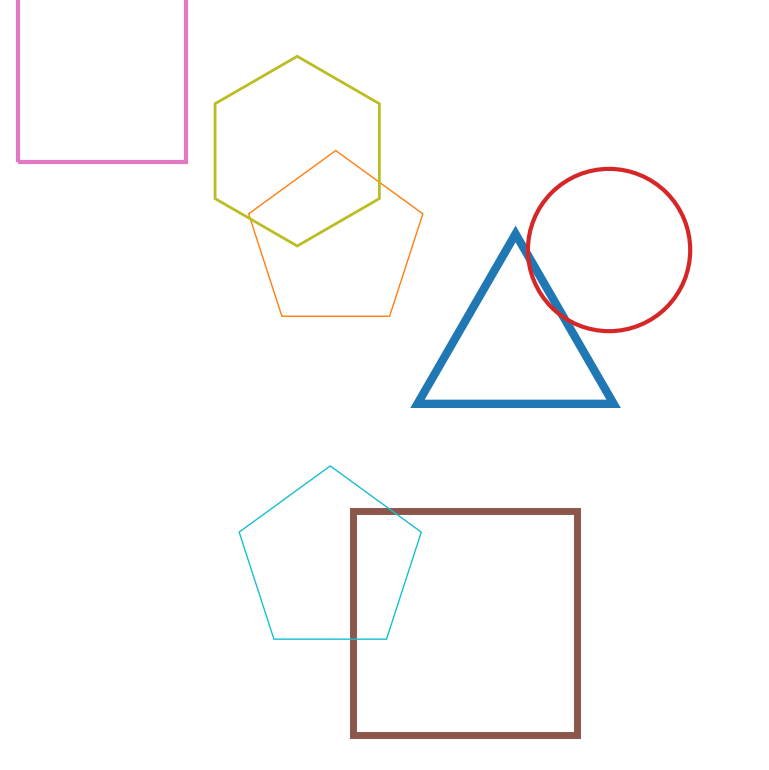[{"shape": "triangle", "thickness": 3, "radius": 0.74, "center": [0.67, 0.549]}, {"shape": "pentagon", "thickness": 0.5, "radius": 0.59, "center": [0.436, 0.686]}, {"shape": "circle", "thickness": 1.5, "radius": 0.53, "center": [0.791, 0.675]}, {"shape": "square", "thickness": 2.5, "radius": 0.73, "center": [0.604, 0.191]}, {"shape": "square", "thickness": 1.5, "radius": 0.54, "center": [0.133, 0.899]}, {"shape": "hexagon", "thickness": 1, "radius": 0.62, "center": [0.386, 0.804]}, {"shape": "pentagon", "thickness": 0.5, "radius": 0.62, "center": [0.429, 0.271]}]